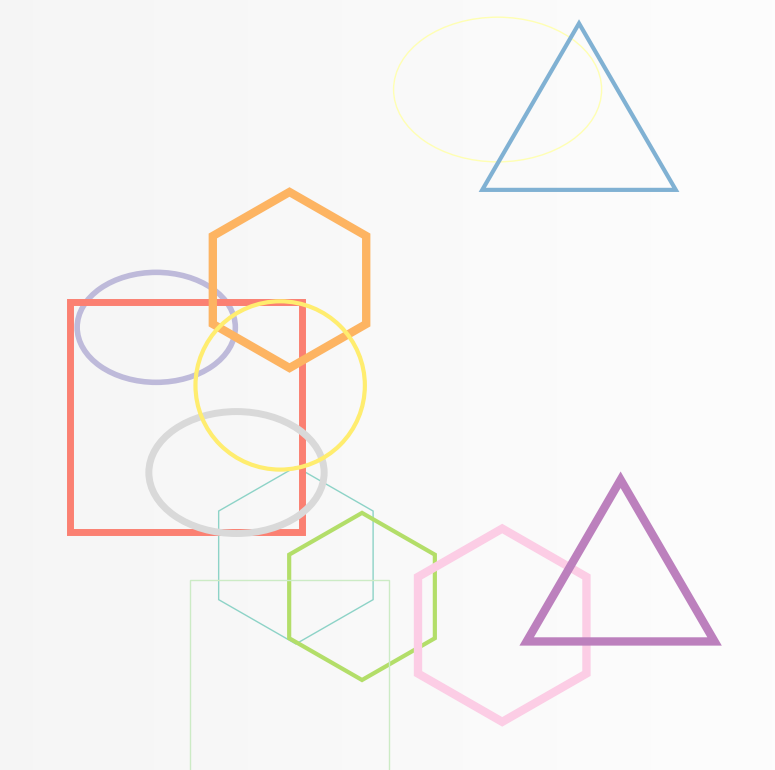[{"shape": "hexagon", "thickness": 0.5, "radius": 0.58, "center": [0.382, 0.279]}, {"shape": "oval", "thickness": 0.5, "radius": 0.67, "center": [0.642, 0.884]}, {"shape": "oval", "thickness": 2, "radius": 0.51, "center": [0.202, 0.575]}, {"shape": "square", "thickness": 2.5, "radius": 0.75, "center": [0.24, 0.458]}, {"shape": "triangle", "thickness": 1.5, "radius": 0.72, "center": [0.747, 0.825]}, {"shape": "hexagon", "thickness": 3, "radius": 0.57, "center": [0.374, 0.636]}, {"shape": "hexagon", "thickness": 1.5, "radius": 0.54, "center": [0.467, 0.225]}, {"shape": "hexagon", "thickness": 3, "radius": 0.63, "center": [0.648, 0.188]}, {"shape": "oval", "thickness": 2.5, "radius": 0.57, "center": [0.305, 0.386]}, {"shape": "triangle", "thickness": 3, "radius": 0.7, "center": [0.801, 0.237]}, {"shape": "square", "thickness": 0.5, "radius": 0.64, "center": [0.373, 0.118]}, {"shape": "circle", "thickness": 1.5, "radius": 0.55, "center": [0.362, 0.499]}]